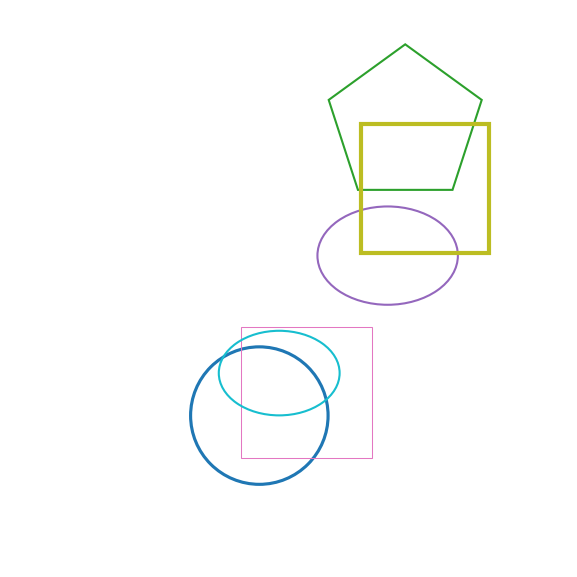[{"shape": "circle", "thickness": 1.5, "radius": 0.6, "center": [0.449, 0.279]}, {"shape": "pentagon", "thickness": 1, "radius": 0.7, "center": [0.702, 0.783]}, {"shape": "oval", "thickness": 1, "radius": 0.61, "center": [0.671, 0.557]}, {"shape": "square", "thickness": 0.5, "radius": 0.57, "center": [0.53, 0.319]}, {"shape": "square", "thickness": 2, "radius": 0.56, "center": [0.736, 0.673]}, {"shape": "oval", "thickness": 1, "radius": 0.52, "center": [0.483, 0.353]}]